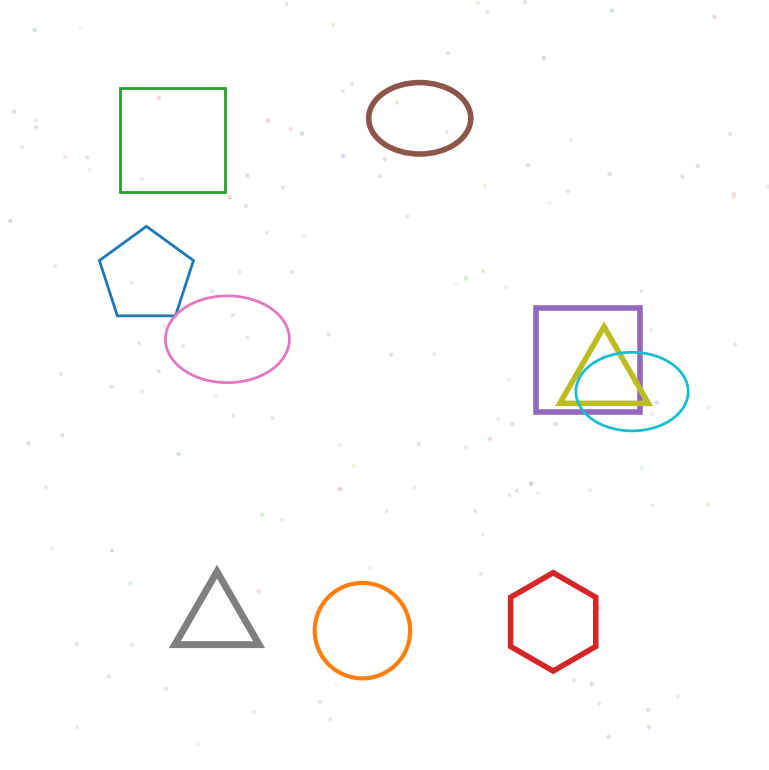[{"shape": "pentagon", "thickness": 1, "radius": 0.32, "center": [0.19, 0.642]}, {"shape": "circle", "thickness": 1.5, "radius": 0.31, "center": [0.471, 0.181]}, {"shape": "square", "thickness": 1, "radius": 0.34, "center": [0.224, 0.818]}, {"shape": "hexagon", "thickness": 2, "radius": 0.32, "center": [0.718, 0.192]}, {"shape": "square", "thickness": 2, "radius": 0.34, "center": [0.764, 0.533]}, {"shape": "oval", "thickness": 2, "radius": 0.33, "center": [0.545, 0.846]}, {"shape": "oval", "thickness": 1, "radius": 0.4, "center": [0.295, 0.559]}, {"shape": "triangle", "thickness": 2.5, "radius": 0.32, "center": [0.282, 0.194]}, {"shape": "triangle", "thickness": 2, "radius": 0.33, "center": [0.785, 0.509]}, {"shape": "oval", "thickness": 1, "radius": 0.36, "center": [0.821, 0.491]}]